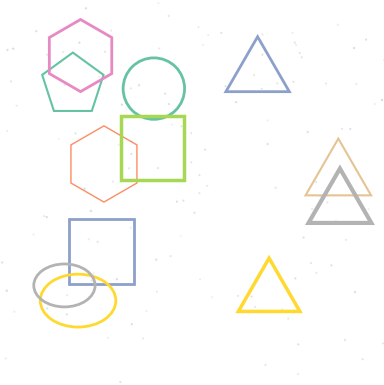[{"shape": "pentagon", "thickness": 1.5, "radius": 0.42, "center": [0.189, 0.78]}, {"shape": "circle", "thickness": 2, "radius": 0.4, "center": [0.4, 0.77]}, {"shape": "hexagon", "thickness": 1, "radius": 0.49, "center": [0.27, 0.574]}, {"shape": "triangle", "thickness": 2, "radius": 0.48, "center": [0.669, 0.809]}, {"shape": "square", "thickness": 2, "radius": 0.42, "center": [0.264, 0.347]}, {"shape": "hexagon", "thickness": 2, "radius": 0.47, "center": [0.209, 0.856]}, {"shape": "square", "thickness": 2.5, "radius": 0.41, "center": [0.397, 0.615]}, {"shape": "triangle", "thickness": 2.5, "radius": 0.46, "center": [0.699, 0.237]}, {"shape": "oval", "thickness": 2, "radius": 0.49, "center": [0.203, 0.219]}, {"shape": "triangle", "thickness": 1.5, "radius": 0.49, "center": [0.879, 0.542]}, {"shape": "triangle", "thickness": 3, "radius": 0.47, "center": [0.883, 0.468]}, {"shape": "oval", "thickness": 2, "radius": 0.4, "center": [0.167, 0.259]}]